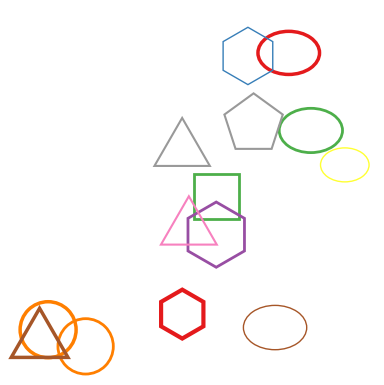[{"shape": "hexagon", "thickness": 3, "radius": 0.32, "center": [0.473, 0.184]}, {"shape": "oval", "thickness": 2.5, "radius": 0.4, "center": [0.75, 0.863]}, {"shape": "hexagon", "thickness": 1, "radius": 0.37, "center": [0.644, 0.855]}, {"shape": "oval", "thickness": 2, "radius": 0.41, "center": [0.807, 0.661]}, {"shape": "square", "thickness": 2, "radius": 0.3, "center": [0.562, 0.489]}, {"shape": "hexagon", "thickness": 2, "radius": 0.42, "center": [0.562, 0.391]}, {"shape": "circle", "thickness": 2.5, "radius": 0.36, "center": [0.125, 0.144]}, {"shape": "circle", "thickness": 2, "radius": 0.36, "center": [0.222, 0.1]}, {"shape": "oval", "thickness": 1, "radius": 0.32, "center": [0.896, 0.572]}, {"shape": "triangle", "thickness": 2.5, "radius": 0.42, "center": [0.103, 0.114]}, {"shape": "oval", "thickness": 1, "radius": 0.41, "center": [0.714, 0.149]}, {"shape": "triangle", "thickness": 1.5, "radius": 0.42, "center": [0.491, 0.407]}, {"shape": "pentagon", "thickness": 1.5, "radius": 0.4, "center": [0.659, 0.678]}, {"shape": "triangle", "thickness": 1.5, "radius": 0.42, "center": [0.473, 0.611]}]